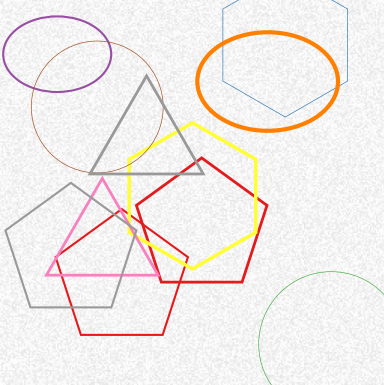[{"shape": "pentagon", "thickness": 1.5, "radius": 0.9, "center": [0.316, 0.276]}, {"shape": "pentagon", "thickness": 2, "radius": 0.89, "center": [0.524, 0.411]}, {"shape": "hexagon", "thickness": 0.5, "radius": 0.94, "center": [0.741, 0.883]}, {"shape": "circle", "thickness": 0.5, "radius": 0.94, "center": [0.86, 0.106]}, {"shape": "oval", "thickness": 1.5, "radius": 0.7, "center": [0.149, 0.859]}, {"shape": "oval", "thickness": 3, "radius": 0.91, "center": [0.695, 0.788]}, {"shape": "hexagon", "thickness": 2.5, "radius": 0.95, "center": [0.5, 0.491]}, {"shape": "circle", "thickness": 0.5, "radius": 0.86, "center": [0.253, 0.722]}, {"shape": "triangle", "thickness": 2, "radius": 0.84, "center": [0.266, 0.369]}, {"shape": "pentagon", "thickness": 1.5, "radius": 0.89, "center": [0.184, 0.346]}, {"shape": "triangle", "thickness": 2, "radius": 0.85, "center": [0.381, 0.633]}]